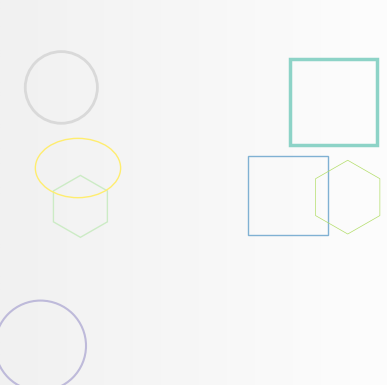[{"shape": "square", "thickness": 2.5, "radius": 0.56, "center": [0.861, 0.735]}, {"shape": "circle", "thickness": 1.5, "radius": 0.59, "center": [0.105, 0.102]}, {"shape": "square", "thickness": 1, "radius": 0.52, "center": [0.744, 0.492]}, {"shape": "hexagon", "thickness": 0.5, "radius": 0.48, "center": [0.897, 0.488]}, {"shape": "circle", "thickness": 2, "radius": 0.47, "center": [0.158, 0.773]}, {"shape": "hexagon", "thickness": 1, "radius": 0.4, "center": [0.208, 0.464]}, {"shape": "oval", "thickness": 1, "radius": 0.55, "center": [0.201, 0.564]}]